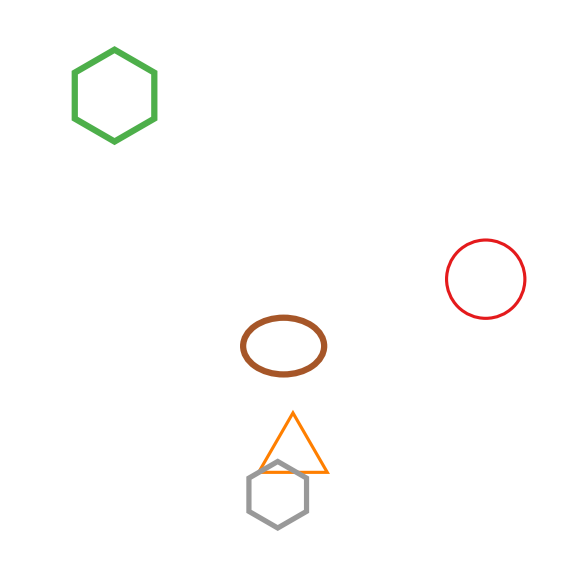[{"shape": "circle", "thickness": 1.5, "radius": 0.34, "center": [0.841, 0.516]}, {"shape": "hexagon", "thickness": 3, "radius": 0.4, "center": [0.198, 0.834]}, {"shape": "triangle", "thickness": 1.5, "radius": 0.34, "center": [0.507, 0.216]}, {"shape": "oval", "thickness": 3, "radius": 0.35, "center": [0.491, 0.4]}, {"shape": "hexagon", "thickness": 2.5, "radius": 0.29, "center": [0.481, 0.142]}]